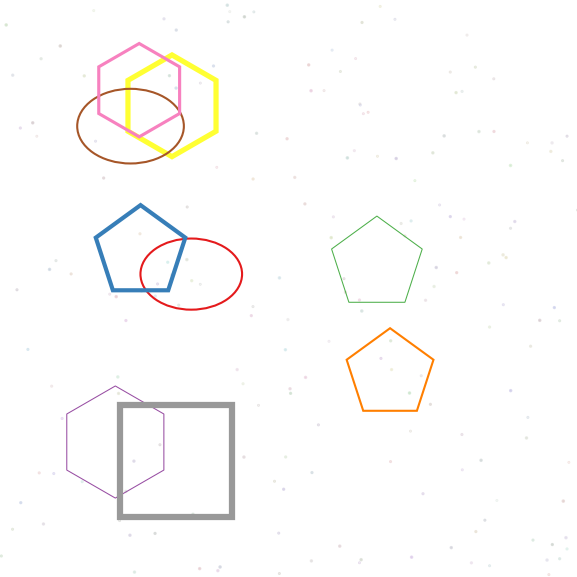[{"shape": "oval", "thickness": 1, "radius": 0.44, "center": [0.331, 0.525]}, {"shape": "pentagon", "thickness": 2, "radius": 0.41, "center": [0.243, 0.562]}, {"shape": "pentagon", "thickness": 0.5, "radius": 0.41, "center": [0.653, 0.542]}, {"shape": "hexagon", "thickness": 0.5, "radius": 0.49, "center": [0.2, 0.234]}, {"shape": "pentagon", "thickness": 1, "radius": 0.4, "center": [0.675, 0.352]}, {"shape": "hexagon", "thickness": 2.5, "radius": 0.44, "center": [0.298, 0.816]}, {"shape": "oval", "thickness": 1, "radius": 0.46, "center": [0.226, 0.781]}, {"shape": "hexagon", "thickness": 1.5, "radius": 0.4, "center": [0.241, 0.843]}, {"shape": "square", "thickness": 3, "radius": 0.49, "center": [0.305, 0.201]}]